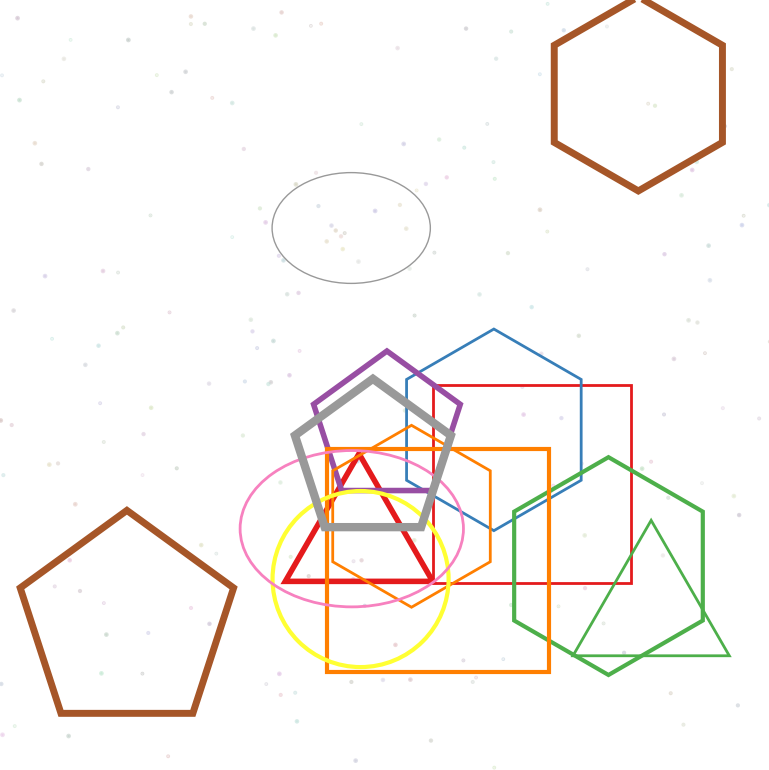[{"shape": "square", "thickness": 1, "radius": 0.64, "center": [0.691, 0.371]}, {"shape": "triangle", "thickness": 2, "radius": 0.55, "center": [0.466, 0.3]}, {"shape": "hexagon", "thickness": 1, "radius": 0.65, "center": [0.641, 0.442]}, {"shape": "triangle", "thickness": 1, "radius": 0.59, "center": [0.846, 0.207]}, {"shape": "hexagon", "thickness": 1.5, "radius": 0.71, "center": [0.79, 0.265]}, {"shape": "pentagon", "thickness": 2, "radius": 0.5, "center": [0.503, 0.444]}, {"shape": "square", "thickness": 1.5, "radius": 0.72, "center": [0.569, 0.272]}, {"shape": "hexagon", "thickness": 1, "radius": 0.59, "center": [0.534, 0.33]}, {"shape": "circle", "thickness": 1.5, "radius": 0.57, "center": [0.468, 0.248]}, {"shape": "pentagon", "thickness": 2.5, "radius": 0.73, "center": [0.165, 0.191]}, {"shape": "hexagon", "thickness": 2.5, "radius": 0.63, "center": [0.829, 0.878]}, {"shape": "oval", "thickness": 1, "radius": 0.73, "center": [0.457, 0.313]}, {"shape": "oval", "thickness": 0.5, "radius": 0.51, "center": [0.456, 0.704]}, {"shape": "pentagon", "thickness": 3, "radius": 0.53, "center": [0.484, 0.402]}]